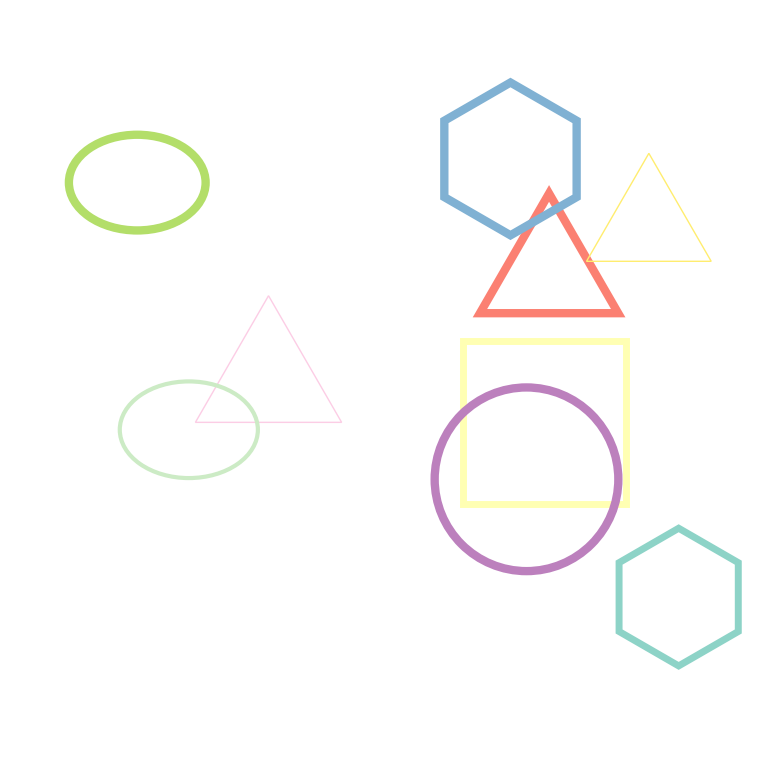[{"shape": "hexagon", "thickness": 2.5, "radius": 0.45, "center": [0.881, 0.225]}, {"shape": "square", "thickness": 2.5, "radius": 0.53, "center": [0.707, 0.452]}, {"shape": "triangle", "thickness": 3, "radius": 0.52, "center": [0.713, 0.645]}, {"shape": "hexagon", "thickness": 3, "radius": 0.5, "center": [0.663, 0.794]}, {"shape": "oval", "thickness": 3, "radius": 0.44, "center": [0.178, 0.763]}, {"shape": "triangle", "thickness": 0.5, "radius": 0.55, "center": [0.349, 0.506]}, {"shape": "circle", "thickness": 3, "radius": 0.6, "center": [0.684, 0.378]}, {"shape": "oval", "thickness": 1.5, "radius": 0.45, "center": [0.245, 0.442]}, {"shape": "triangle", "thickness": 0.5, "radius": 0.47, "center": [0.843, 0.707]}]